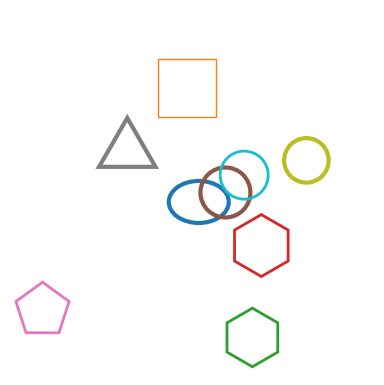[{"shape": "oval", "thickness": 3, "radius": 0.39, "center": [0.516, 0.475]}, {"shape": "square", "thickness": 1, "radius": 0.38, "center": [0.485, 0.772]}, {"shape": "hexagon", "thickness": 2, "radius": 0.38, "center": [0.656, 0.123]}, {"shape": "hexagon", "thickness": 2, "radius": 0.4, "center": [0.679, 0.362]}, {"shape": "circle", "thickness": 3, "radius": 0.32, "center": [0.585, 0.5]}, {"shape": "pentagon", "thickness": 2, "radius": 0.36, "center": [0.11, 0.194]}, {"shape": "triangle", "thickness": 3, "radius": 0.42, "center": [0.331, 0.609]}, {"shape": "circle", "thickness": 3, "radius": 0.29, "center": [0.796, 0.583]}, {"shape": "circle", "thickness": 2, "radius": 0.31, "center": [0.634, 0.545]}]